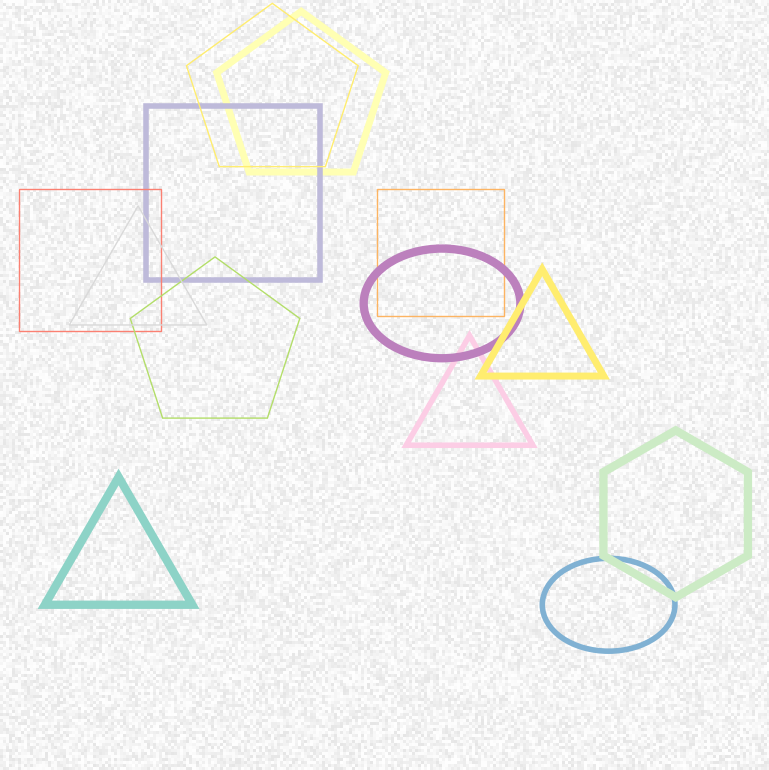[{"shape": "triangle", "thickness": 3, "radius": 0.55, "center": [0.154, 0.27]}, {"shape": "pentagon", "thickness": 2.5, "radius": 0.58, "center": [0.391, 0.87]}, {"shape": "square", "thickness": 2, "radius": 0.56, "center": [0.302, 0.749]}, {"shape": "square", "thickness": 0.5, "radius": 0.46, "center": [0.117, 0.662]}, {"shape": "oval", "thickness": 2, "radius": 0.43, "center": [0.79, 0.215]}, {"shape": "square", "thickness": 0.5, "radius": 0.41, "center": [0.572, 0.672]}, {"shape": "pentagon", "thickness": 0.5, "radius": 0.58, "center": [0.279, 0.551]}, {"shape": "triangle", "thickness": 2, "radius": 0.47, "center": [0.61, 0.469]}, {"shape": "triangle", "thickness": 0.5, "radius": 0.52, "center": [0.179, 0.63]}, {"shape": "oval", "thickness": 3, "radius": 0.51, "center": [0.574, 0.606]}, {"shape": "hexagon", "thickness": 3, "radius": 0.54, "center": [0.878, 0.333]}, {"shape": "pentagon", "thickness": 0.5, "radius": 0.59, "center": [0.354, 0.878]}, {"shape": "triangle", "thickness": 2.5, "radius": 0.46, "center": [0.704, 0.558]}]